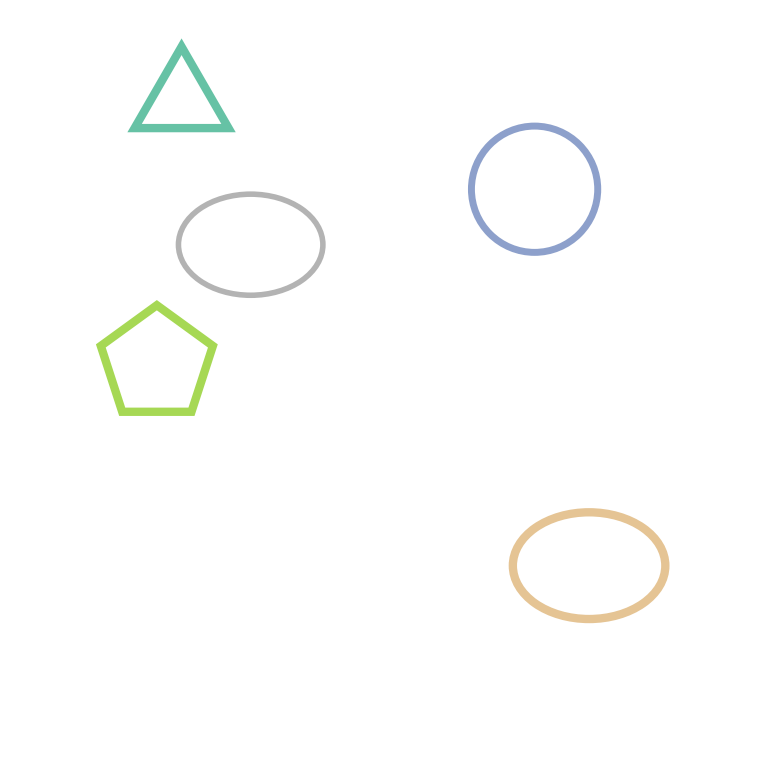[{"shape": "triangle", "thickness": 3, "radius": 0.35, "center": [0.236, 0.869]}, {"shape": "circle", "thickness": 2.5, "radius": 0.41, "center": [0.694, 0.754]}, {"shape": "pentagon", "thickness": 3, "radius": 0.38, "center": [0.204, 0.527]}, {"shape": "oval", "thickness": 3, "radius": 0.5, "center": [0.765, 0.265]}, {"shape": "oval", "thickness": 2, "radius": 0.47, "center": [0.326, 0.682]}]